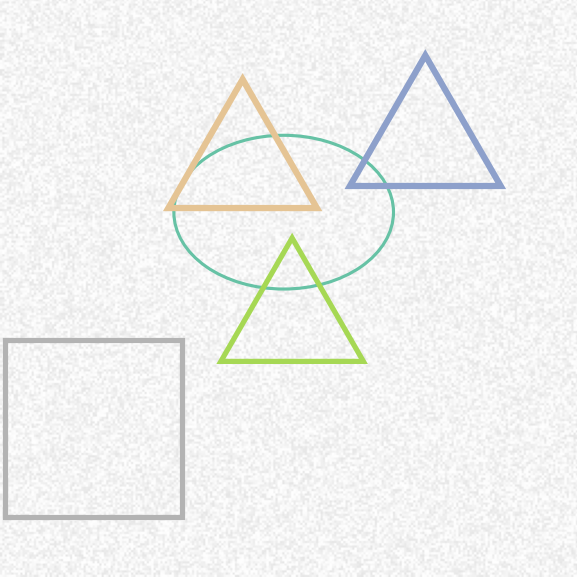[{"shape": "oval", "thickness": 1.5, "radius": 0.95, "center": [0.491, 0.632]}, {"shape": "triangle", "thickness": 3, "radius": 0.75, "center": [0.736, 0.752]}, {"shape": "triangle", "thickness": 2.5, "radius": 0.71, "center": [0.506, 0.445]}, {"shape": "triangle", "thickness": 3, "radius": 0.74, "center": [0.42, 0.713]}, {"shape": "square", "thickness": 2.5, "radius": 0.76, "center": [0.162, 0.257]}]